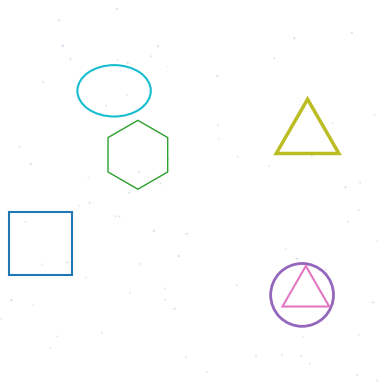[{"shape": "square", "thickness": 1.5, "radius": 0.41, "center": [0.105, 0.368]}, {"shape": "hexagon", "thickness": 1, "radius": 0.45, "center": [0.358, 0.598]}, {"shape": "circle", "thickness": 2, "radius": 0.41, "center": [0.785, 0.234]}, {"shape": "triangle", "thickness": 1.5, "radius": 0.35, "center": [0.794, 0.239]}, {"shape": "triangle", "thickness": 2.5, "radius": 0.47, "center": [0.799, 0.648]}, {"shape": "oval", "thickness": 1.5, "radius": 0.48, "center": [0.296, 0.764]}]